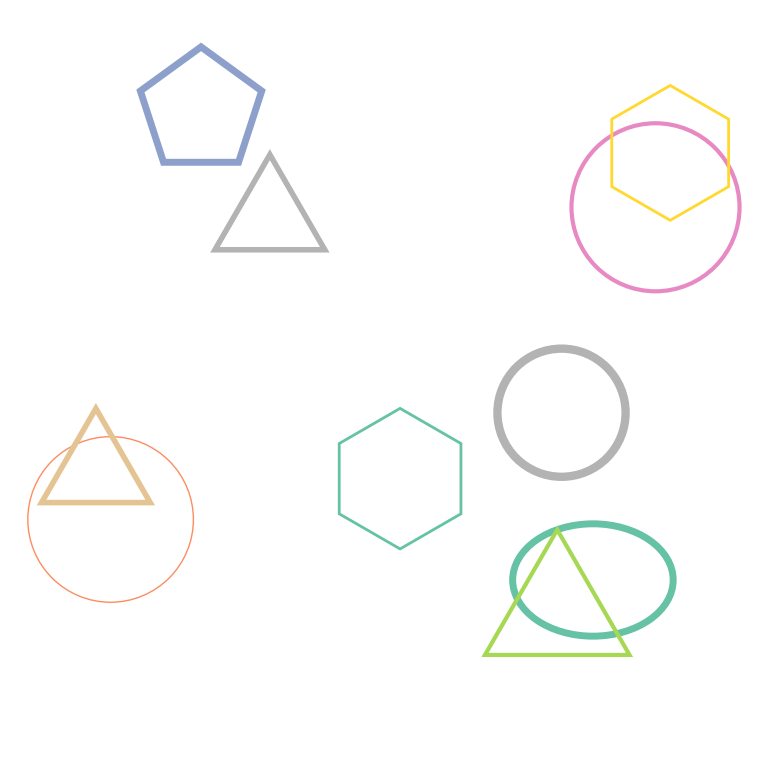[{"shape": "hexagon", "thickness": 1, "radius": 0.46, "center": [0.52, 0.378]}, {"shape": "oval", "thickness": 2.5, "radius": 0.52, "center": [0.77, 0.247]}, {"shape": "circle", "thickness": 0.5, "radius": 0.54, "center": [0.144, 0.325]}, {"shape": "pentagon", "thickness": 2.5, "radius": 0.41, "center": [0.261, 0.856]}, {"shape": "circle", "thickness": 1.5, "radius": 0.55, "center": [0.851, 0.731]}, {"shape": "triangle", "thickness": 1.5, "radius": 0.54, "center": [0.724, 0.204]}, {"shape": "hexagon", "thickness": 1, "radius": 0.44, "center": [0.87, 0.801]}, {"shape": "triangle", "thickness": 2, "radius": 0.41, "center": [0.125, 0.388]}, {"shape": "circle", "thickness": 3, "radius": 0.42, "center": [0.729, 0.464]}, {"shape": "triangle", "thickness": 2, "radius": 0.41, "center": [0.35, 0.717]}]